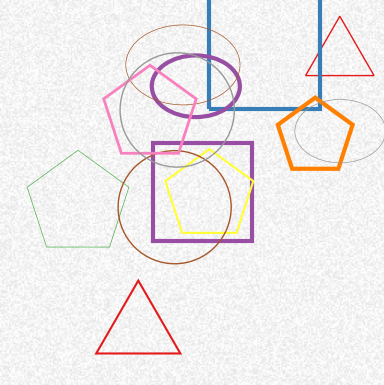[{"shape": "triangle", "thickness": 1.5, "radius": 0.63, "center": [0.359, 0.145]}, {"shape": "triangle", "thickness": 1, "radius": 0.51, "center": [0.883, 0.855]}, {"shape": "square", "thickness": 3, "radius": 0.72, "center": [0.687, 0.863]}, {"shape": "pentagon", "thickness": 0.5, "radius": 0.69, "center": [0.203, 0.471]}, {"shape": "square", "thickness": 3, "radius": 0.64, "center": [0.526, 0.502]}, {"shape": "oval", "thickness": 3, "radius": 0.57, "center": [0.509, 0.776]}, {"shape": "pentagon", "thickness": 3, "radius": 0.51, "center": [0.819, 0.644]}, {"shape": "pentagon", "thickness": 1.5, "radius": 0.6, "center": [0.544, 0.492]}, {"shape": "oval", "thickness": 0.5, "radius": 0.74, "center": [0.475, 0.831]}, {"shape": "circle", "thickness": 1, "radius": 0.73, "center": [0.454, 0.462]}, {"shape": "pentagon", "thickness": 2, "radius": 0.63, "center": [0.39, 0.704]}, {"shape": "oval", "thickness": 0.5, "radius": 0.59, "center": [0.884, 0.659]}, {"shape": "circle", "thickness": 1, "radius": 0.74, "center": [0.46, 0.714]}]